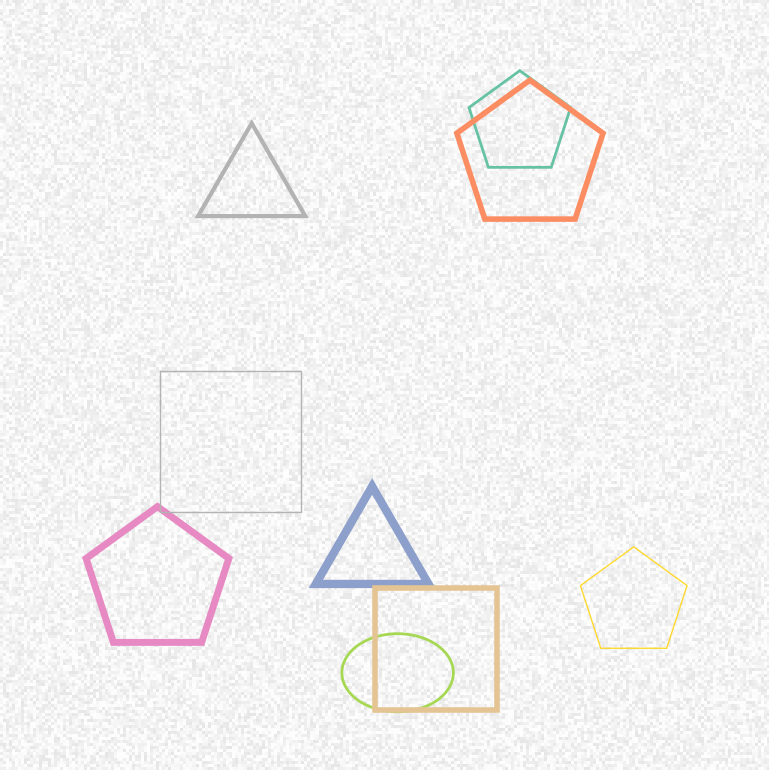[{"shape": "pentagon", "thickness": 1, "radius": 0.35, "center": [0.675, 0.839]}, {"shape": "pentagon", "thickness": 2, "radius": 0.5, "center": [0.688, 0.796]}, {"shape": "triangle", "thickness": 3, "radius": 0.42, "center": [0.483, 0.284]}, {"shape": "pentagon", "thickness": 2.5, "radius": 0.49, "center": [0.205, 0.245]}, {"shape": "oval", "thickness": 1, "radius": 0.36, "center": [0.516, 0.126]}, {"shape": "pentagon", "thickness": 0.5, "radius": 0.36, "center": [0.823, 0.217]}, {"shape": "square", "thickness": 2, "radius": 0.4, "center": [0.567, 0.157]}, {"shape": "triangle", "thickness": 1.5, "radius": 0.4, "center": [0.327, 0.76]}, {"shape": "square", "thickness": 0.5, "radius": 0.46, "center": [0.3, 0.427]}]